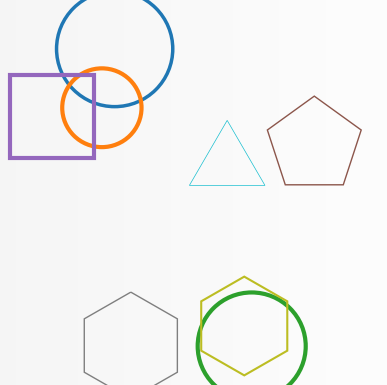[{"shape": "circle", "thickness": 2.5, "radius": 0.75, "center": [0.296, 0.873]}, {"shape": "circle", "thickness": 3, "radius": 0.51, "center": [0.263, 0.72]}, {"shape": "circle", "thickness": 3, "radius": 0.7, "center": [0.65, 0.101]}, {"shape": "square", "thickness": 3, "radius": 0.54, "center": [0.135, 0.697]}, {"shape": "pentagon", "thickness": 1, "radius": 0.64, "center": [0.811, 0.623]}, {"shape": "hexagon", "thickness": 1, "radius": 0.69, "center": [0.338, 0.103]}, {"shape": "hexagon", "thickness": 1.5, "radius": 0.64, "center": [0.63, 0.153]}, {"shape": "triangle", "thickness": 0.5, "radius": 0.56, "center": [0.586, 0.575]}]